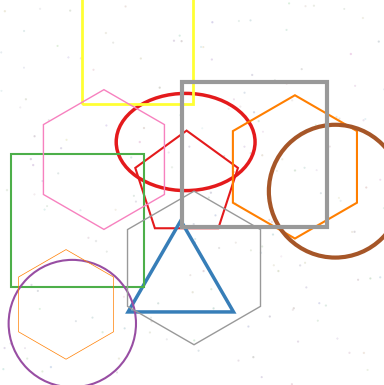[{"shape": "pentagon", "thickness": 1.5, "radius": 0.7, "center": [0.485, 0.521]}, {"shape": "oval", "thickness": 2.5, "radius": 0.9, "center": [0.482, 0.631]}, {"shape": "triangle", "thickness": 2.5, "radius": 0.79, "center": [0.47, 0.269]}, {"shape": "square", "thickness": 1.5, "radius": 0.86, "center": [0.202, 0.427]}, {"shape": "circle", "thickness": 1.5, "radius": 0.83, "center": [0.188, 0.16]}, {"shape": "hexagon", "thickness": 1.5, "radius": 0.93, "center": [0.766, 0.567]}, {"shape": "hexagon", "thickness": 0.5, "radius": 0.71, "center": [0.172, 0.209]}, {"shape": "square", "thickness": 2, "radius": 0.72, "center": [0.357, 0.873]}, {"shape": "circle", "thickness": 3, "radius": 0.86, "center": [0.871, 0.503]}, {"shape": "hexagon", "thickness": 1, "radius": 0.91, "center": [0.27, 0.586]}, {"shape": "square", "thickness": 3, "radius": 0.94, "center": [0.661, 0.599]}, {"shape": "hexagon", "thickness": 1, "radius": 1.0, "center": [0.504, 0.304]}]